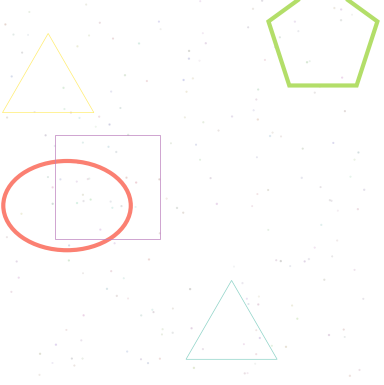[{"shape": "triangle", "thickness": 0.5, "radius": 0.68, "center": [0.601, 0.135]}, {"shape": "oval", "thickness": 3, "radius": 0.83, "center": [0.174, 0.466]}, {"shape": "pentagon", "thickness": 3, "radius": 0.74, "center": [0.839, 0.898]}, {"shape": "square", "thickness": 0.5, "radius": 0.68, "center": [0.279, 0.515]}, {"shape": "triangle", "thickness": 0.5, "radius": 0.69, "center": [0.125, 0.776]}]